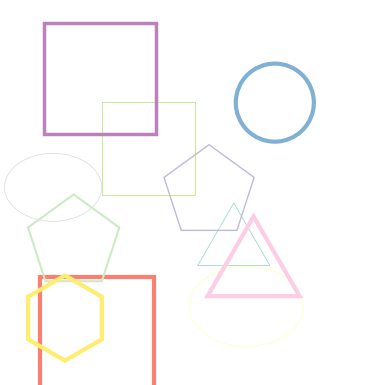[{"shape": "triangle", "thickness": 0.5, "radius": 0.54, "center": [0.607, 0.364]}, {"shape": "oval", "thickness": 0.5, "radius": 0.74, "center": [0.64, 0.204]}, {"shape": "pentagon", "thickness": 1, "radius": 0.62, "center": [0.543, 0.501]}, {"shape": "square", "thickness": 3, "radius": 0.75, "center": [0.252, 0.132]}, {"shape": "circle", "thickness": 3, "radius": 0.51, "center": [0.714, 0.733]}, {"shape": "square", "thickness": 0.5, "radius": 0.6, "center": [0.385, 0.614]}, {"shape": "triangle", "thickness": 3, "radius": 0.69, "center": [0.659, 0.3]}, {"shape": "oval", "thickness": 0.5, "radius": 0.63, "center": [0.138, 0.513]}, {"shape": "square", "thickness": 2.5, "radius": 0.72, "center": [0.26, 0.796]}, {"shape": "pentagon", "thickness": 1.5, "radius": 0.62, "center": [0.191, 0.37]}, {"shape": "hexagon", "thickness": 3, "radius": 0.55, "center": [0.169, 0.174]}]